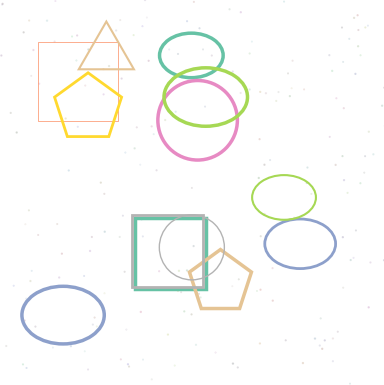[{"shape": "square", "thickness": 2.5, "radius": 0.46, "center": [0.443, 0.342]}, {"shape": "oval", "thickness": 2.5, "radius": 0.41, "center": [0.497, 0.856]}, {"shape": "square", "thickness": 0.5, "radius": 0.52, "center": [0.202, 0.788]}, {"shape": "oval", "thickness": 2, "radius": 0.46, "center": [0.78, 0.367]}, {"shape": "oval", "thickness": 2.5, "radius": 0.53, "center": [0.164, 0.182]}, {"shape": "circle", "thickness": 2.5, "radius": 0.52, "center": [0.513, 0.688]}, {"shape": "oval", "thickness": 1.5, "radius": 0.41, "center": [0.738, 0.487]}, {"shape": "oval", "thickness": 2.5, "radius": 0.54, "center": [0.534, 0.748]}, {"shape": "pentagon", "thickness": 2, "radius": 0.46, "center": [0.229, 0.719]}, {"shape": "pentagon", "thickness": 2.5, "radius": 0.42, "center": [0.573, 0.267]}, {"shape": "triangle", "thickness": 1.5, "radius": 0.41, "center": [0.276, 0.861]}, {"shape": "circle", "thickness": 1, "radius": 0.42, "center": [0.498, 0.358]}, {"shape": "square", "thickness": 2, "radius": 0.47, "center": [0.435, 0.347]}]